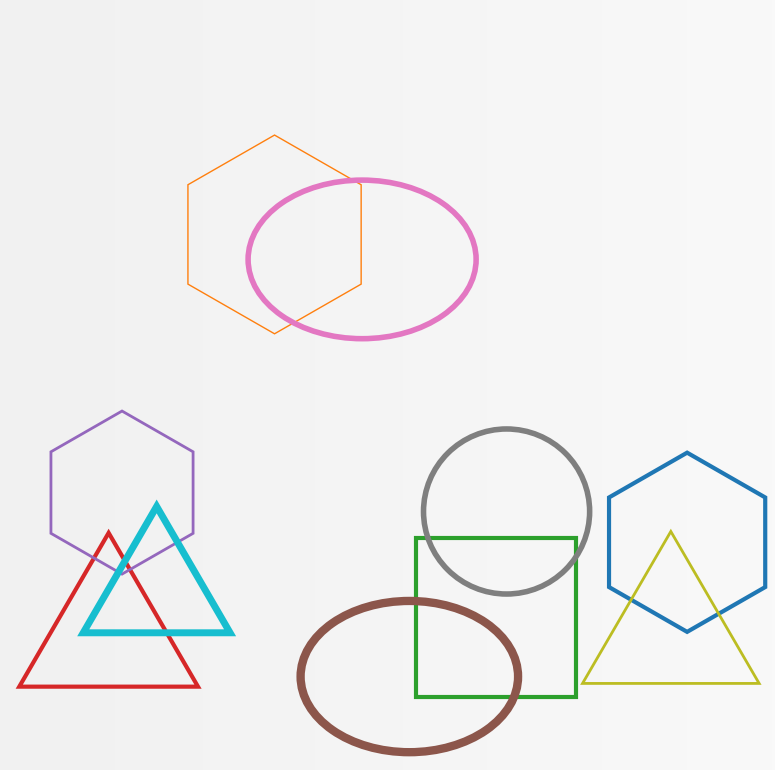[{"shape": "hexagon", "thickness": 1.5, "radius": 0.58, "center": [0.887, 0.296]}, {"shape": "hexagon", "thickness": 0.5, "radius": 0.65, "center": [0.354, 0.696]}, {"shape": "square", "thickness": 1.5, "radius": 0.52, "center": [0.64, 0.198]}, {"shape": "triangle", "thickness": 1.5, "radius": 0.67, "center": [0.14, 0.175]}, {"shape": "hexagon", "thickness": 1, "radius": 0.53, "center": [0.157, 0.36]}, {"shape": "oval", "thickness": 3, "radius": 0.7, "center": [0.528, 0.121]}, {"shape": "oval", "thickness": 2, "radius": 0.74, "center": [0.467, 0.663]}, {"shape": "circle", "thickness": 2, "radius": 0.54, "center": [0.654, 0.336]}, {"shape": "triangle", "thickness": 1, "radius": 0.66, "center": [0.866, 0.178]}, {"shape": "triangle", "thickness": 2.5, "radius": 0.55, "center": [0.202, 0.233]}]